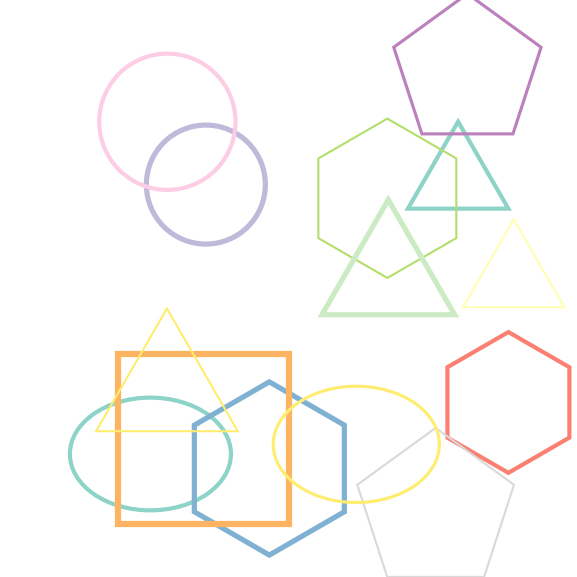[{"shape": "oval", "thickness": 2, "radius": 0.7, "center": [0.26, 0.213]}, {"shape": "triangle", "thickness": 2, "radius": 0.5, "center": [0.793, 0.688]}, {"shape": "triangle", "thickness": 1, "radius": 0.51, "center": [0.89, 0.518]}, {"shape": "circle", "thickness": 2.5, "radius": 0.52, "center": [0.356, 0.68]}, {"shape": "hexagon", "thickness": 2, "radius": 0.61, "center": [0.88, 0.302]}, {"shape": "hexagon", "thickness": 2.5, "radius": 0.75, "center": [0.466, 0.188]}, {"shape": "square", "thickness": 3, "radius": 0.74, "center": [0.353, 0.239]}, {"shape": "hexagon", "thickness": 1, "radius": 0.69, "center": [0.671, 0.656]}, {"shape": "circle", "thickness": 2, "radius": 0.59, "center": [0.29, 0.788]}, {"shape": "pentagon", "thickness": 1, "radius": 0.71, "center": [0.754, 0.116]}, {"shape": "pentagon", "thickness": 1.5, "radius": 0.67, "center": [0.809, 0.876]}, {"shape": "triangle", "thickness": 2.5, "radius": 0.66, "center": [0.672, 0.52]}, {"shape": "triangle", "thickness": 1, "radius": 0.71, "center": [0.289, 0.323]}, {"shape": "oval", "thickness": 1.5, "radius": 0.72, "center": [0.617, 0.23]}]